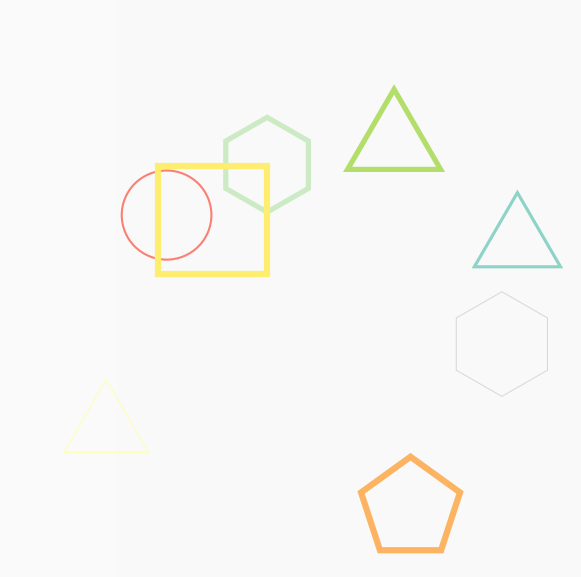[{"shape": "triangle", "thickness": 1.5, "radius": 0.43, "center": [0.89, 0.58]}, {"shape": "triangle", "thickness": 0.5, "radius": 0.42, "center": [0.183, 0.258]}, {"shape": "circle", "thickness": 1, "radius": 0.39, "center": [0.287, 0.627]}, {"shape": "pentagon", "thickness": 3, "radius": 0.45, "center": [0.706, 0.119]}, {"shape": "triangle", "thickness": 2.5, "radius": 0.46, "center": [0.678, 0.752]}, {"shape": "hexagon", "thickness": 0.5, "radius": 0.45, "center": [0.863, 0.403]}, {"shape": "hexagon", "thickness": 2.5, "radius": 0.41, "center": [0.46, 0.714]}, {"shape": "square", "thickness": 3, "radius": 0.47, "center": [0.366, 0.619]}]